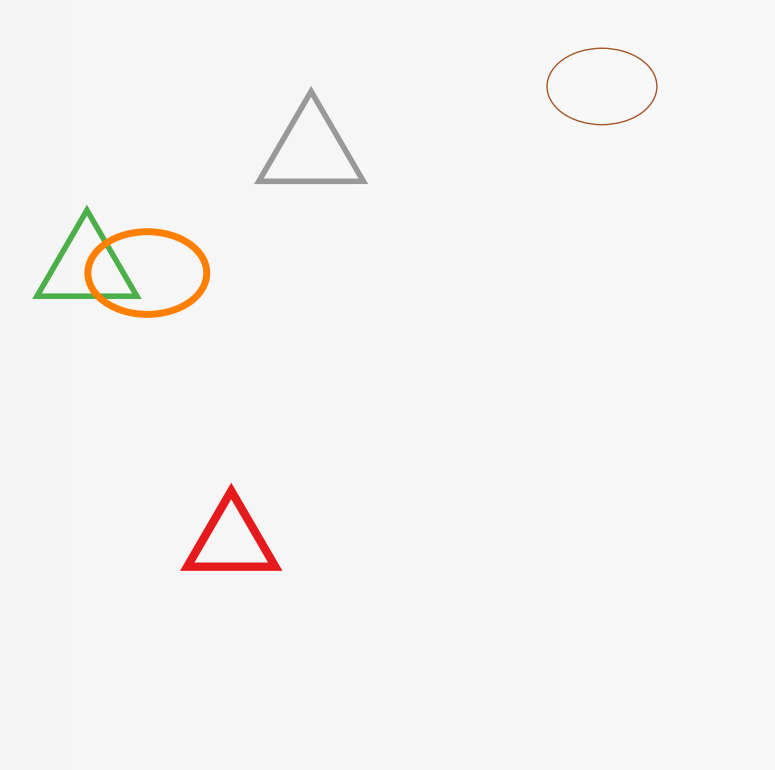[{"shape": "triangle", "thickness": 3, "radius": 0.33, "center": [0.298, 0.297]}, {"shape": "triangle", "thickness": 2, "radius": 0.37, "center": [0.112, 0.653]}, {"shape": "oval", "thickness": 2.5, "radius": 0.38, "center": [0.19, 0.645]}, {"shape": "oval", "thickness": 0.5, "radius": 0.35, "center": [0.777, 0.888]}, {"shape": "triangle", "thickness": 2, "radius": 0.39, "center": [0.401, 0.803]}]